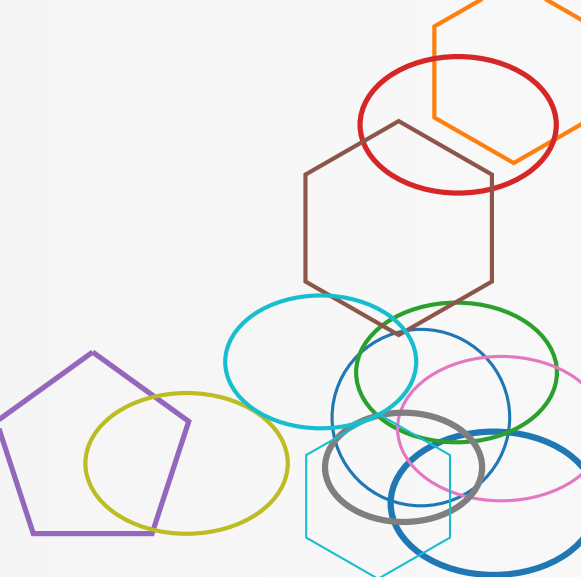[{"shape": "oval", "thickness": 3, "radius": 0.89, "center": [0.849, 0.128]}, {"shape": "circle", "thickness": 1.5, "radius": 0.76, "center": [0.724, 0.276]}, {"shape": "hexagon", "thickness": 2, "radius": 0.79, "center": [0.884, 0.874]}, {"shape": "oval", "thickness": 2, "radius": 0.86, "center": [0.785, 0.354]}, {"shape": "oval", "thickness": 2.5, "radius": 0.84, "center": [0.788, 0.783]}, {"shape": "pentagon", "thickness": 2.5, "radius": 0.87, "center": [0.159, 0.216]}, {"shape": "hexagon", "thickness": 2, "radius": 0.93, "center": [0.686, 0.604]}, {"shape": "oval", "thickness": 1.5, "radius": 0.89, "center": [0.863, 0.257]}, {"shape": "oval", "thickness": 3, "radius": 0.68, "center": [0.694, 0.19]}, {"shape": "oval", "thickness": 2, "radius": 0.87, "center": [0.321, 0.197]}, {"shape": "hexagon", "thickness": 1, "radius": 0.71, "center": [0.65, 0.14]}, {"shape": "oval", "thickness": 2, "radius": 0.82, "center": [0.552, 0.373]}]